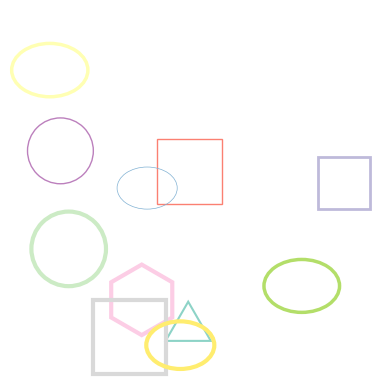[{"shape": "triangle", "thickness": 1.5, "radius": 0.34, "center": [0.489, 0.148]}, {"shape": "oval", "thickness": 2.5, "radius": 0.49, "center": [0.129, 0.818]}, {"shape": "square", "thickness": 2, "radius": 0.34, "center": [0.894, 0.524]}, {"shape": "square", "thickness": 1, "radius": 0.42, "center": [0.492, 0.555]}, {"shape": "oval", "thickness": 0.5, "radius": 0.39, "center": [0.382, 0.512]}, {"shape": "oval", "thickness": 2.5, "radius": 0.49, "center": [0.784, 0.257]}, {"shape": "hexagon", "thickness": 3, "radius": 0.46, "center": [0.368, 0.221]}, {"shape": "square", "thickness": 3, "radius": 0.48, "center": [0.336, 0.124]}, {"shape": "circle", "thickness": 1, "radius": 0.43, "center": [0.157, 0.608]}, {"shape": "circle", "thickness": 3, "radius": 0.48, "center": [0.178, 0.354]}, {"shape": "oval", "thickness": 3, "radius": 0.44, "center": [0.468, 0.103]}]